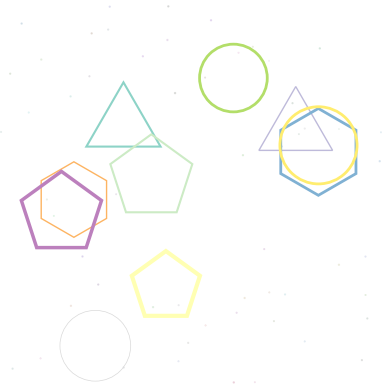[{"shape": "triangle", "thickness": 1.5, "radius": 0.56, "center": [0.321, 0.675]}, {"shape": "pentagon", "thickness": 3, "radius": 0.47, "center": [0.431, 0.255]}, {"shape": "triangle", "thickness": 1, "radius": 0.55, "center": [0.768, 0.665]}, {"shape": "hexagon", "thickness": 2, "radius": 0.56, "center": [0.827, 0.605]}, {"shape": "hexagon", "thickness": 1, "radius": 0.49, "center": [0.192, 0.482]}, {"shape": "circle", "thickness": 2, "radius": 0.44, "center": [0.606, 0.797]}, {"shape": "circle", "thickness": 0.5, "radius": 0.46, "center": [0.248, 0.102]}, {"shape": "pentagon", "thickness": 2.5, "radius": 0.55, "center": [0.16, 0.445]}, {"shape": "pentagon", "thickness": 1.5, "radius": 0.56, "center": [0.393, 0.539]}, {"shape": "circle", "thickness": 2, "radius": 0.5, "center": [0.827, 0.623]}]